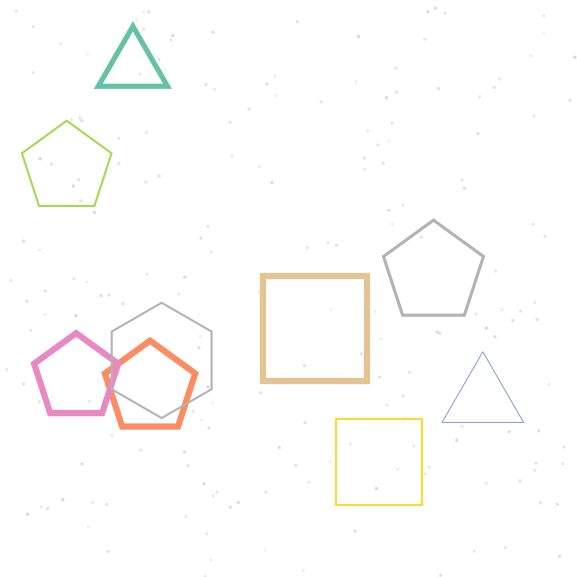[{"shape": "triangle", "thickness": 2.5, "radius": 0.35, "center": [0.23, 0.884]}, {"shape": "pentagon", "thickness": 3, "radius": 0.41, "center": [0.26, 0.327]}, {"shape": "triangle", "thickness": 0.5, "radius": 0.41, "center": [0.836, 0.308]}, {"shape": "pentagon", "thickness": 3, "radius": 0.38, "center": [0.132, 0.346]}, {"shape": "pentagon", "thickness": 1, "radius": 0.41, "center": [0.116, 0.709]}, {"shape": "square", "thickness": 1, "radius": 0.37, "center": [0.655, 0.199]}, {"shape": "square", "thickness": 3, "radius": 0.45, "center": [0.546, 0.431]}, {"shape": "pentagon", "thickness": 1.5, "radius": 0.45, "center": [0.751, 0.527]}, {"shape": "hexagon", "thickness": 1, "radius": 0.5, "center": [0.28, 0.375]}]